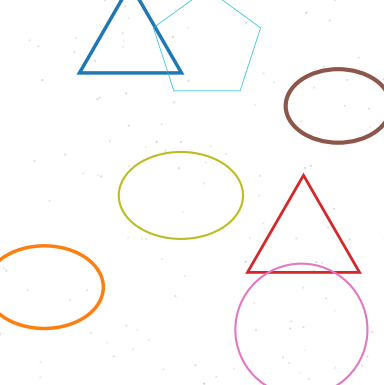[{"shape": "triangle", "thickness": 2.5, "radius": 0.76, "center": [0.339, 0.887]}, {"shape": "oval", "thickness": 2.5, "radius": 0.77, "center": [0.115, 0.254]}, {"shape": "triangle", "thickness": 2, "radius": 0.84, "center": [0.788, 0.377]}, {"shape": "oval", "thickness": 3, "radius": 0.68, "center": [0.878, 0.725]}, {"shape": "circle", "thickness": 1.5, "radius": 0.86, "center": [0.783, 0.144]}, {"shape": "oval", "thickness": 1.5, "radius": 0.81, "center": [0.47, 0.492]}, {"shape": "pentagon", "thickness": 0.5, "radius": 0.73, "center": [0.538, 0.883]}]